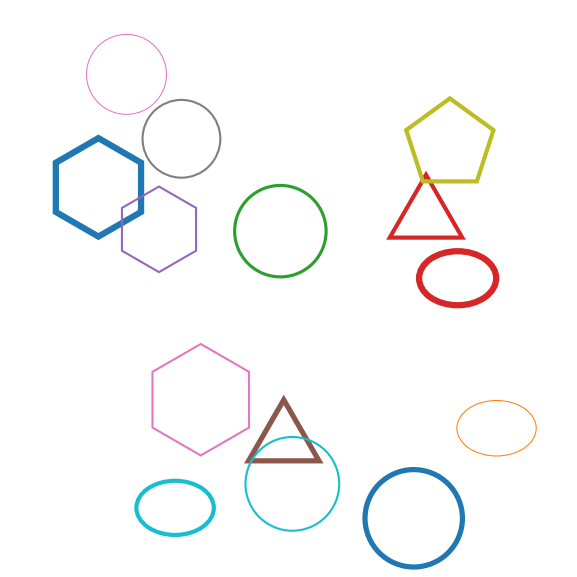[{"shape": "circle", "thickness": 2.5, "radius": 0.42, "center": [0.716, 0.102]}, {"shape": "hexagon", "thickness": 3, "radius": 0.43, "center": [0.17, 0.675]}, {"shape": "oval", "thickness": 0.5, "radius": 0.34, "center": [0.86, 0.258]}, {"shape": "circle", "thickness": 1.5, "radius": 0.4, "center": [0.485, 0.599]}, {"shape": "triangle", "thickness": 2, "radius": 0.36, "center": [0.738, 0.624]}, {"shape": "oval", "thickness": 3, "radius": 0.33, "center": [0.792, 0.517]}, {"shape": "hexagon", "thickness": 1, "radius": 0.37, "center": [0.275, 0.602]}, {"shape": "triangle", "thickness": 2.5, "radius": 0.35, "center": [0.491, 0.236]}, {"shape": "hexagon", "thickness": 1, "radius": 0.48, "center": [0.348, 0.307]}, {"shape": "circle", "thickness": 0.5, "radius": 0.35, "center": [0.219, 0.87]}, {"shape": "circle", "thickness": 1, "radius": 0.34, "center": [0.314, 0.759]}, {"shape": "pentagon", "thickness": 2, "radius": 0.4, "center": [0.779, 0.749]}, {"shape": "circle", "thickness": 1, "radius": 0.41, "center": [0.506, 0.161]}, {"shape": "oval", "thickness": 2, "radius": 0.34, "center": [0.303, 0.12]}]